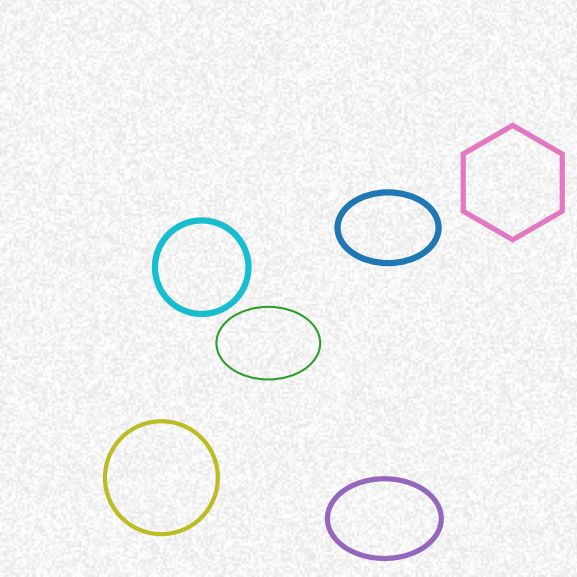[{"shape": "oval", "thickness": 3, "radius": 0.44, "center": [0.672, 0.605]}, {"shape": "oval", "thickness": 1, "radius": 0.45, "center": [0.465, 0.405]}, {"shape": "oval", "thickness": 2.5, "radius": 0.49, "center": [0.666, 0.101]}, {"shape": "hexagon", "thickness": 2.5, "radius": 0.5, "center": [0.888, 0.683]}, {"shape": "circle", "thickness": 2, "radius": 0.49, "center": [0.279, 0.172]}, {"shape": "circle", "thickness": 3, "radius": 0.4, "center": [0.349, 0.536]}]